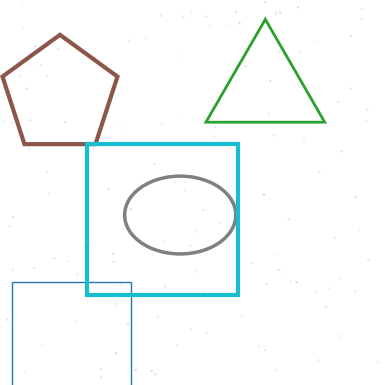[{"shape": "square", "thickness": 1, "radius": 0.77, "center": [0.187, 0.113]}, {"shape": "triangle", "thickness": 2, "radius": 0.89, "center": [0.689, 0.772]}, {"shape": "pentagon", "thickness": 3, "radius": 0.78, "center": [0.156, 0.753]}, {"shape": "oval", "thickness": 2.5, "radius": 0.72, "center": [0.468, 0.441]}, {"shape": "square", "thickness": 3, "radius": 0.98, "center": [0.423, 0.43]}]